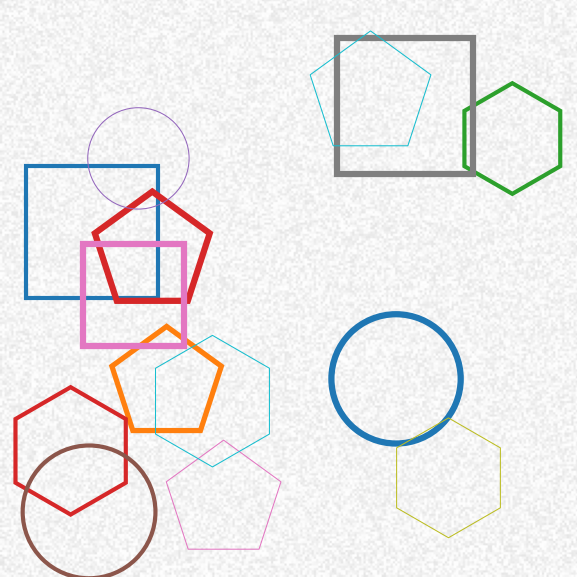[{"shape": "square", "thickness": 2, "radius": 0.57, "center": [0.159, 0.598]}, {"shape": "circle", "thickness": 3, "radius": 0.56, "center": [0.686, 0.343]}, {"shape": "pentagon", "thickness": 2.5, "radius": 0.5, "center": [0.289, 0.334]}, {"shape": "hexagon", "thickness": 2, "radius": 0.48, "center": [0.887, 0.759]}, {"shape": "hexagon", "thickness": 2, "radius": 0.55, "center": [0.122, 0.218]}, {"shape": "pentagon", "thickness": 3, "radius": 0.52, "center": [0.264, 0.563]}, {"shape": "circle", "thickness": 0.5, "radius": 0.44, "center": [0.24, 0.725]}, {"shape": "circle", "thickness": 2, "radius": 0.57, "center": [0.154, 0.113]}, {"shape": "pentagon", "thickness": 0.5, "radius": 0.52, "center": [0.387, 0.133]}, {"shape": "square", "thickness": 3, "radius": 0.44, "center": [0.231, 0.488]}, {"shape": "square", "thickness": 3, "radius": 0.59, "center": [0.701, 0.815]}, {"shape": "hexagon", "thickness": 0.5, "radius": 0.52, "center": [0.777, 0.172]}, {"shape": "pentagon", "thickness": 0.5, "radius": 0.55, "center": [0.642, 0.836]}, {"shape": "hexagon", "thickness": 0.5, "radius": 0.57, "center": [0.368, 0.305]}]